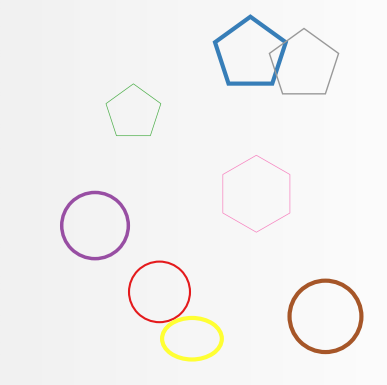[{"shape": "circle", "thickness": 1.5, "radius": 0.39, "center": [0.412, 0.242]}, {"shape": "pentagon", "thickness": 3, "radius": 0.48, "center": [0.646, 0.861]}, {"shape": "pentagon", "thickness": 0.5, "radius": 0.37, "center": [0.344, 0.708]}, {"shape": "circle", "thickness": 2.5, "radius": 0.43, "center": [0.245, 0.414]}, {"shape": "oval", "thickness": 3, "radius": 0.39, "center": [0.495, 0.12]}, {"shape": "circle", "thickness": 3, "radius": 0.46, "center": [0.84, 0.178]}, {"shape": "hexagon", "thickness": 0.5, "radius": 0.5, "center": [0.662, 0.497]}, {"shape": "pentagon", "thickness": 1, "radius": 0.47, "center": [0.785, 0.832]}]